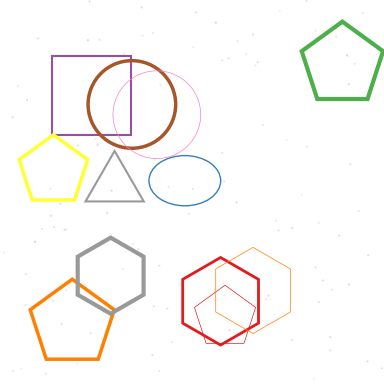[{"shape": "pentagon", "thickness": 0.5, "radius": 0.42, "center": [0.585, 0.176]}, {"shape": "hexagon", "thickness": 2, "radius": 0.57, "center": [0.573, 0.217]}, {"shape": "oval", "thickness": 1, "radius": 0.47, "center": [0.48, 0.531]}, {"shape": "pentagon", "thickness": 3, "radius": 0.56, "center": [0.889, 0.833]}, {"shape": "square", "thickness": 1.5, "radius": 0.52, "center": [0.238, 0.752]}, {"shape": "hexagon", "thickness": 0.5, "radius": 0.56, "center": [0.657, 0.246]}, {"shape": "pentagon", "thickness": 2.5, "radius": 0.57, "center": [0.188, 0.16]}, {"shape": "pentagon", "thickness": 2.5, "radius": 0.47, "center": [0.139, 0.556]}, {"shape": "circle", "thickness": 2.5, "radius": 0.57, "center": [0.343, 0.729]}, {"shape": "circle", "thickness": 0.5, "radius": 0.57, "center": [0.407, 0.702]}, {"shape": "hexagon", "thickness": 3, "radius": 0.49, "center": [0.287, 0.284]}, {"shape": "triangle", "thickness": 1.5, "radius": 0.44, "center": [0.298, 0.52]}]